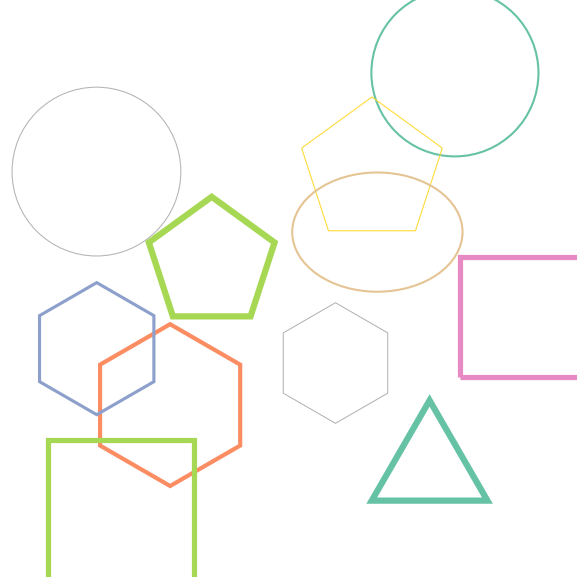[{"shape": "circle", "thickness": 1, "radius": 0.72, "center": [0.788, 0.873]}, {"shape": "triangle", "thickness": 3, "radius": 0.58, "center": [0.744, 0.19]}, {"shape": "hexagon", "thickness": 2, "radius": 0.7, "center": [0.295, 0.298]}, {"shape": "hexagon", "thickness": 1.5, "radius": 0.57, "center": [0.167, 0.395]}, {"shape": "square", "thickness": 2.5, "radius": 0.52, "center": [0.9, 0.45]}, {"shape": "square", "thickness": 2.5, "radius": 0.64, "center": [0.21, 0.111]}, {"shape": "pentagon", "thickness": 3, "radius": 0.57, "center": [0.367, 0.544]}, {"shape": "pentagon", "thickness": 0.5, "radius": 0.64, "center": [0.644, 0.703]}, {"shape": "oval", "thickness": 1, "radius": 0.74, "center": [0.653, 0.597]}, {"shape": "circle", "thickness": 0.5, "radius": 0.73, "center": [0.167, 0.702]}, {"shape": "hexagon", "thickness": 0.5, "radius": 0.52, "center": [0.581, 0.371]}]